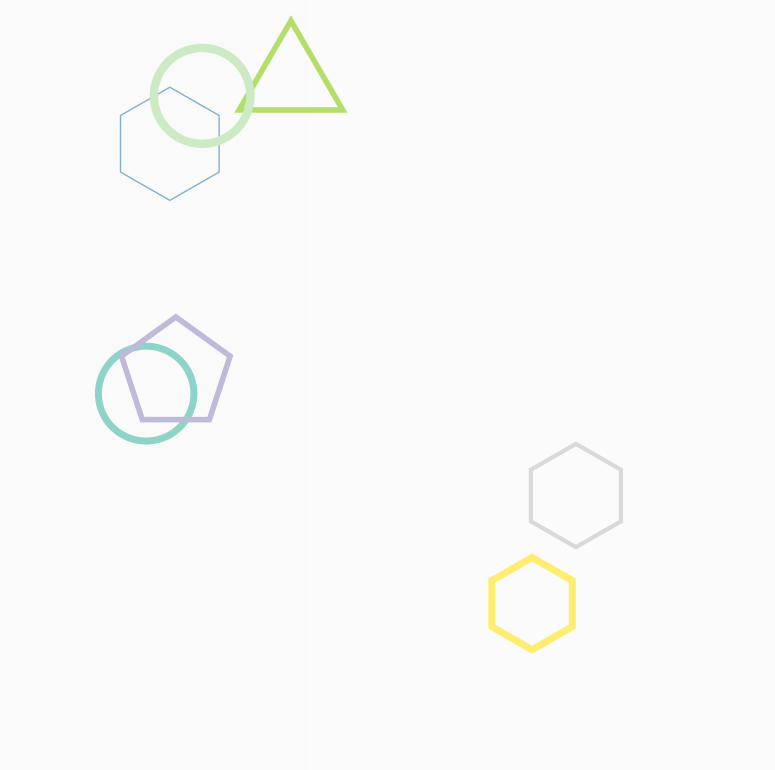[{"shape": "circle", "thickness": 2.5, "radius": 0.31, "center": [0.189, 0.489]}, {"shape": "pentagon", "thickness": 2, "radius": 0.37, "center": [0.227, 0.515]}, {"shape": "hexagon", "thickness": 0.5, "radius": 0.37, "center": [0.219, 0.813]}, {"shape": "triangle", "thickness": 2, "radius": 0.39, "center": [0.375, 0.896]}, {"shape": "hexagon", "thickness": 1.5, "radius": 0.34, "center": [0.743, 0.356]}, {"shape": "circle", "thickness": 3, "radius": 0.31, "center": [0.261, 0.876]}, {"shape": "hexagon", "thickness": 2.5, "radius": 0.3, "center": [0.687, 0.216]}]